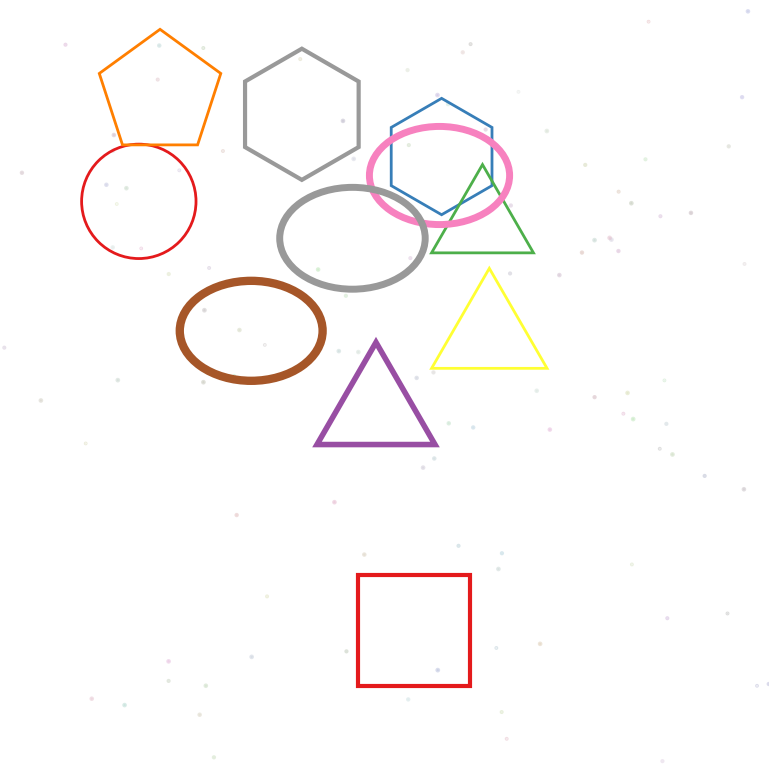[{"shape": "square", "thickness": 1.5, "radius": 0.36, "center": [0.537, 0.181]}, {"shape": "circle", "thickness": 1, "radius": 0.37, "center": [0.18, 0.738]}, {"shape": "hexagon", "thickness": 1, "radius": 0.38, "center": [0.574, 0.797]}, {"shape": "triangle", "thickness": 1, "radius": 0.38, "center": [0.627, 0.71]}, {"shape": "triangle", "thickness": 2, "radius": 0.44, "center": [0.488, 0.467]}, {"shape": "pentagon", "thickness": 1, "radius": 0.41, "center": [0.208, 0.879]}, {"shape": "triangle", "thickness": 1, "radius": 0.43, "center": [0.635, 0.565]}, {"shape": "oval", "thickness": 3, "radius": 0.46, "center": [0.326, 0.57]}, {"shape": "oval", "thickness": 2.5, "radius": 0.46, "center": [0.571, 0.772]}, {"shape": "oval", "thickness": 2.5, "radius": 0.47, "center": [0.458, 0.691]}, {"shape": "hexagon", "thickness": 1.5, "radius": 0.43, "center": [0.392, 0.852]}]